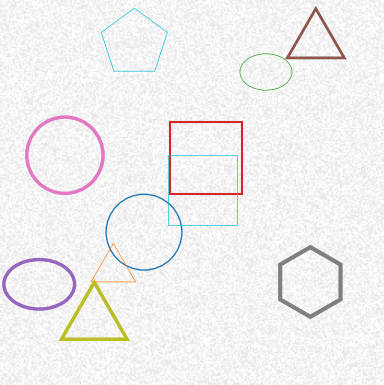[{"shape": "circle", "thickness": 1, "radius": 0.49, "center": [0.374, 0.397]}, {"shape": "triangle", "thickness": 0.5, "radius": 0.33, "center": [0.294, 0.301]}, {"shape": "oval", "thickness": 0.5, "radius": 0.34, "center": [0.691, 0.813]}, {"shape": "square", "thickness": 1.5, "radius": 0.47, "center": [0.535, 0.589]}, {"shape": "oval", "thickness": 2.5, "radius": 0.46, "center": [0.102, 0.262]}, {"shape": "triangle", "thickness": 2, "radius": 0.43, "center": [0.82, 0.892]}, {"shape": "circle", "thickness": 2.5, "radius": 0.5, "center": [0.169, 0.597]}, {"shape": "hexagon", "thickness": 3, "radius": 0.45, "center": [0.806, 0.267]}, {"shape": "triangle", "thickness": 2.5, "radius": 0.49, "center": [0.245, 0.168]}, {"shape": "square", "thickness": 0.5, "radius": 0.45, "center": [0.526, 0.506]}, {"shape": "pentagon", "thickness": 0.5, "radius": 0.45, "center": [0.349, 0.888]}]